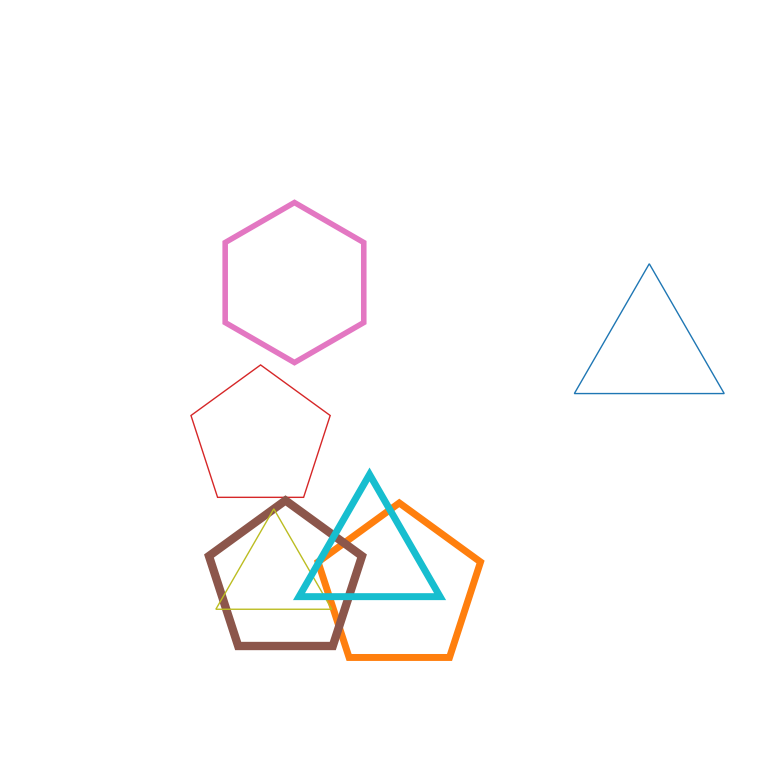[{"shape": "triangle", "thickness": 0.5, "radius": 0.56, "center": [0.843, 0.545]}, {"shape": "pentagon", "thickness": 2.5, "radius": 0.55, "center": [0.519, 0.236]}, {"shape": "pentagon", "thickness": 0.5, "radius": 0.48, "center": [0.338, 0.431]}, {"shape": "pentagon", "thickness": 3, "radius": 0.52, "center": [0.371, 0.246]}, {"shape": "hexagon", "thickness": 2, "radius": 0.52, "center": [0.382, 0.633]}, {"shape": "triangle", "thickness": 0.5, "radius": 0.43, "center": [0.356, 0.252]}, {"shape": "triangle", "thickness": 2.5, "radius": 0.53, "center": [0.48, 0.278]}]